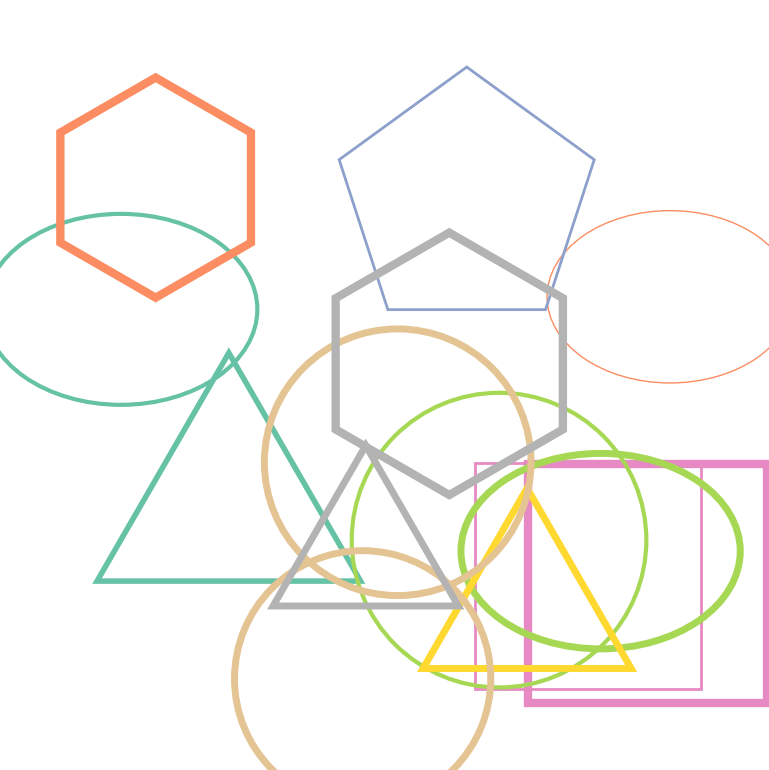[{"shape": "oval", "thickness": 1.5, "radius": 0.89, "center": [0.157, 0.598]}, {"shape": "triangle", "thickness": 2, "radius": 0.99, "center": [0.297, 0.344]}, {"shape": "oval", "thickness": 0.5, "radius": 0.8, "center": [0.87, 0.615]}, {"shape": "hexagon", "thickness": 3, "radius": 0.71, "center": [0.202, 0.756]}, {"shape": "pentagon", "thickness": 1, "radius": 0.87, "center": [0.606, 0.739]}, {"shape": "square", "thickness": 1, "radius": 0.73, "center": [0.764, 0.252]}, {"shape": "square", "thickness": 3, "radius": 0.77, "center": [0.841, 0.242]}, {"shape": "circle", "thickness": 1.5, "radius": 0.96, "center": [0.648, 0.299]}, {"shape": "oval", "thickness": 2.5, "radius": 0.91, "center": [0.78, 0.284]}, {"shape": "triangle", "thickness": 2.5, "radius": 0.78, "center": [0.685, 0.21]}, {"shape": "circle", "thickness": 2.5, "radius": 0.87, "center": [0.516, 0.4]}, {"shape": "circle", "thickness": 2.5, "radius": 0.83, "center": [0.471, 0.118]}, {"shape": "hexagon", "thickness": 3, "radius": 0.85, "center": [0.583, 0.528]}, {"shape": "triangle", "thickness": 2.5, "radius": 0.69, "center": [0.475, 0.282]}]